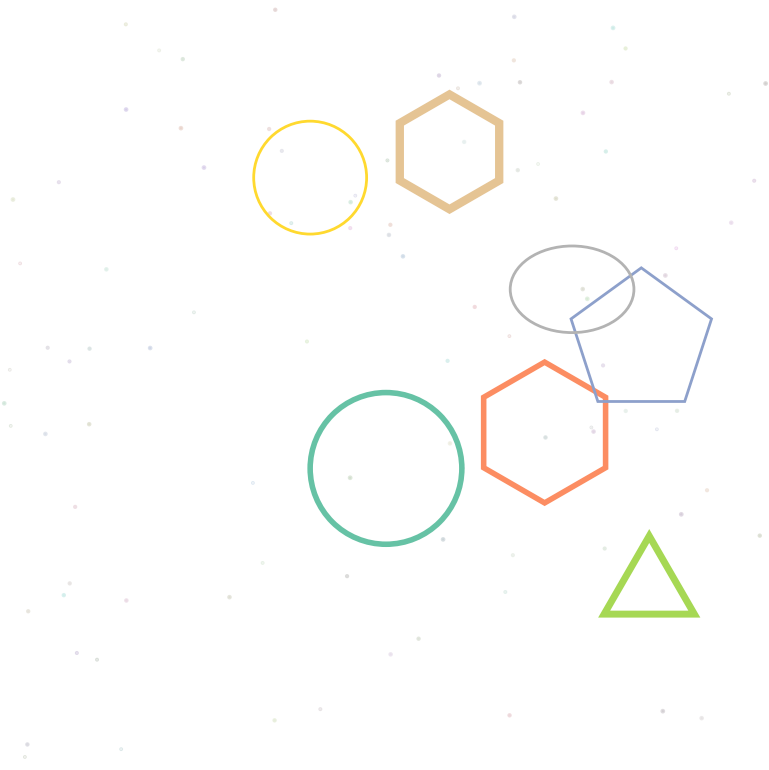[{"shape": "circle", "thickness": 2, "radius": 0.49, "center": [0.501, 0.392]}, {"shape": "hexagon", "thickness": 2, "radius": 0.46, "center": [0.707, 0.438]}, {"shape": "pentagon", "thickness": 1, "radius": 0.48, "center": [0.833, 0.556]}, {"shape": "triangle", "thickness": 2.5, "radius": 0.34, "center": [0.843, 0.236]}, {"shape": "circle", "thickness": 1, "radius": 0.37, "center": [0.403, 0.769]}, {"shape": "hexagon", "thickness": 3, "radius": 0.37, "center": [0.584, 0.803]}, {"shape": "oval", "thickness": 1, "radius": 0.4, "center": [0.743, 0.624]}]